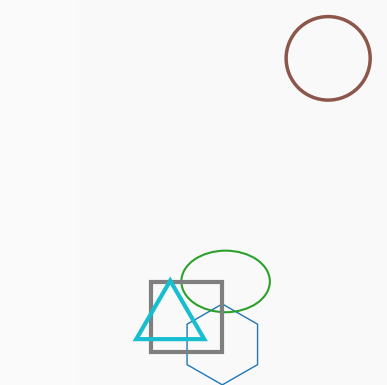[{"shape": "hexagon", "thickness": 1, "radius": 0.53, "center": [0.574, 0.105]}, {"shape": "oval", "thickness": 1.5, "radius": 0.57, "center": [0.582, 0.269]}, {"shape": "circle", "thickness": 2.5, "radius": 0.54, "center": [0.847, 0.848]}, {"shape": "square", "thickness": 3, "radius": 0.45, "center": [0.481, 0.176]}, {"shape": "triangle", "thickness": 3, "radius": 0.51, "center": [0.439, 0.17]}]